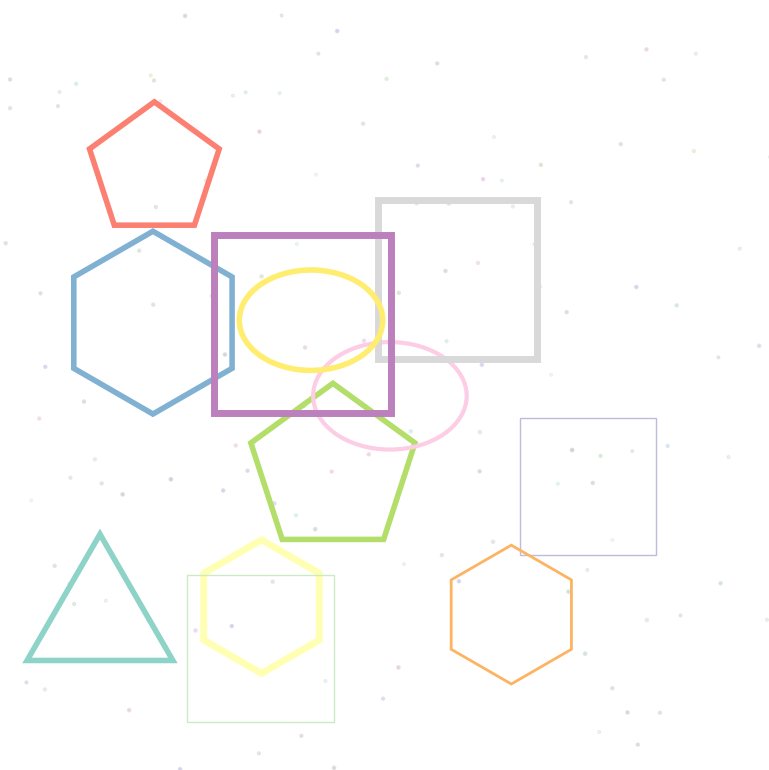[{"shape": "triangle", "thickness": 2, "radius": 0.55, "center": [0.13, 0.197]}, {"shape": "hexagon", "thickness": 2.5, "radius": 0.43, "center": [0.34, 0.212]}, {"shape": "square", "thickness": 0.5, "radius": 0.44, "center": [0.763, 0.368]}, {"shape": "pentagon", "thickness": 2, "radius": 0.44, "center": [0.2, 0.779]}, {"shape": "hexagon", "thickness": 2, "radius": 0.59, "center": [0.199, 0.581]}, {"shape": "hexagon", "thickness": 1, "radius": 0.45, "center": [0.664, 0.202]}, {"shape": "pentagon", "thickness": 2, "radius": 0.56, "center": [0.432, 0.39]}, {"shape": "oval", "thickness": 1.5, "radius": 0.5, "center": [0.506, 0.486]}, {"shape": "square", "thickness": 2.5, "radius": 0.52, "center": [0.595, 0.637]}, {"shape": "square", "thickness": 2.5, "radius": 0.58, "center": [0.393, 0.579]}, {"shape": "square", "thickness": 0.5, "radius": 0.48, "center": [0.338, 0.158]}, {"shape": "oval", "thickness": 2, "radius": 0.47, "center": [0.404, 0.584]}]